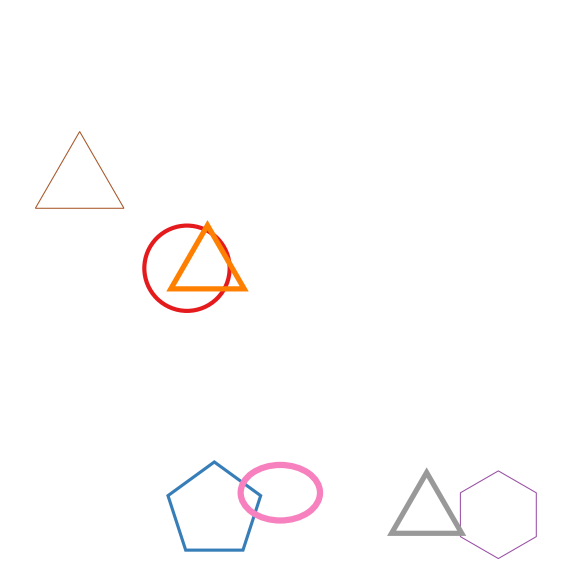[{"shape": "circle", "thickness": 2, "radius": 0.37, "center": [0.324, 0.535]}, {"shape": "pentagon", "thickness": 1.5, "radius": 0.42, "center": [0.371, 0.115]}, {"shape": "hexagon", "thickness": 0.5, "radius": 0.38, "center": [0.863, 0.108]}, {"shape": "triangle", "thickness": 2.5, "radius": 0.37, "center": [0.359, 0.536]}, {"shape": "triangle", "thickness": 0.5, "radius": 0.44, "center": [0.138, 0.683]}, {"shape": "oval", "thickness": 3, "radius": 0.34, "center": [0.485, 0.146]}, {"shape": "triangle", "thickness": 2.5, "radius": 0.35, "center": [0.739, 0.111]}]